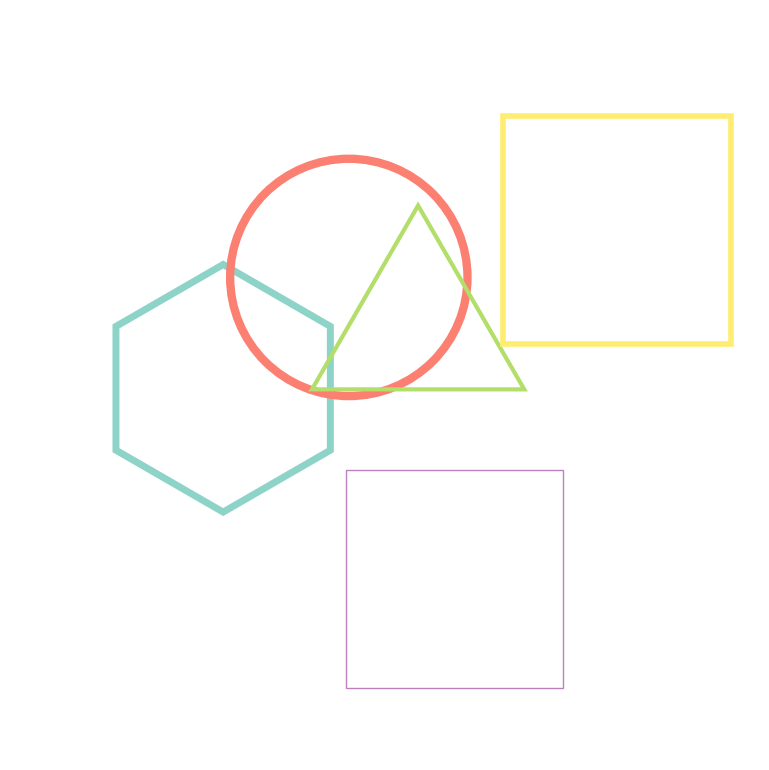[{"shape": "hexagon", "thickness": 2.5, "radius": 0.8, "center": [0.29, 0.496]}, {"shape": "circle", "thickness": 3, "radius": 0.77, "center": [0.453, 0.64]}, {"shape": "triangle", "thickness": 1.5, "radius": 0.8, "center": [0.543, 0.574]}, {"shape": "square", "thickness": 0.5, "radius": 0.71, "center": [0.59, 0.248]}, {"shape": "square", "thickness": 2, "radius": 0.74, "center": [0.802, 0.701]}]